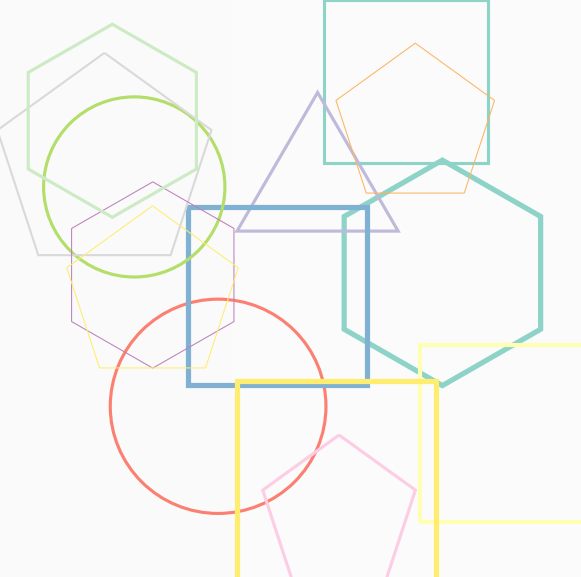[{"shape": "square", "thickness": 1.5, "radius": 0.7, "center": [0.698, 0.858]}, {"shape": "hexagon", "thickness": 2.5, "radius": 0.98, "center": [0.761, 0.527]}, {"shape": "square", "thickness": 2, "radius": 0.76, "center": [0.876, 0.249]}, {"shape": "triangle", "thickness": 1.5, "radius": 0.8, "center": [0.546, 0.679]}, {"shape": "circle", "thickness": 1.5, "radius": 0.93, "center": [0.375, 0.296]}, {"shape": "square", "thickness": 2.5, "radius": 0.77, "center": [0.478, 0.487]}, {"shape": "pentagon", "thickness": 0.5, "radius": 0.72, "center": [0.714, 0.781]}, {"shape": "circle", "thickness": 1.5, "radius": 0.78, "center": [0.231, 0.675]}, {"shape": "pentagon", "thickness": 1.5, "radius": 0.69, "center": [0.583, 0.108]}, {"shape": "pentagon", "thickness": 1, "radius": 0.97, "center": [0.18, 0.714]}, {"shape": "hexagon", "thickness": 0.5, "radius": 0.81, "center": [0.263, 0.523]}, {"shape": "hexagon", "thickness": 1.5, "radius": 0.84, "center": [0.193, 0.79]}, {"shape": "pentagon", "thickness": 0.5, "radius": 0.78, "center": [0.262, 0.488]}, {"shape": "square", "thickness": 2.5, "radius": 0.86, "center": [0.579, 0.168]}]